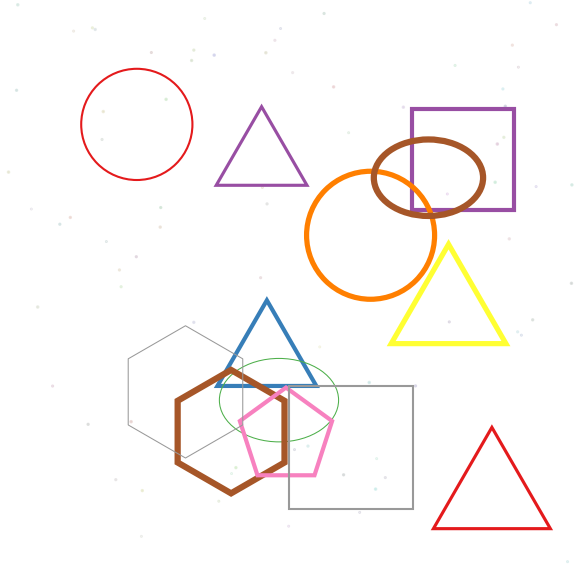[{"shape": "triangle", "thickness": 1.5, "radius": 0.58, "center": [0.852, 0.142]}, {"shape": "circle", "thickness": 1, "radius": 0.48, "center": [0.237, 0.784]}, {"shape": "triangle", "thickness": 2, "radius": 0.49, "center": [0.462, 0.38]}, {"shape": "oval", "thickness": 0.5, "radius": 0.52, "center": [0.483, 0.306]}, {"shape": "triangle", "thickness": 1.5, "radius": 0.45, "center": [0.453, 0.724]}, {"shape": "square", "thickness": 2, "radius": 0.44, "center": [0.802, 0.723]}, {"shape": "circle", "thickness": 2.5, "radius": 0.55, "center": [0.642, 0.592]}, {"shape": "triangle", "thickness": 2.5, "radius": 0.57, "center": [0.777, 0.461]}, {"shape": "oval", "thickness": 3, "radius": 0.47, "center": [0.742, 0.691]}, {"shape": "hexagon", "thickness": 3, "radius": 0.53, "center": [0.4, 0.252]}, {"shape": "pentagon", "thickness": 2, "radius": 0.42, "center": [0.495, 0.244]}, {"shape": "hexagon", "thickness": 0.5, "radius": 0.57, "center": [0.321, 0.321]}, {"shape": "square", "thickness": 1, "radius": 0.53, "center": [0.608, 0.224]}]